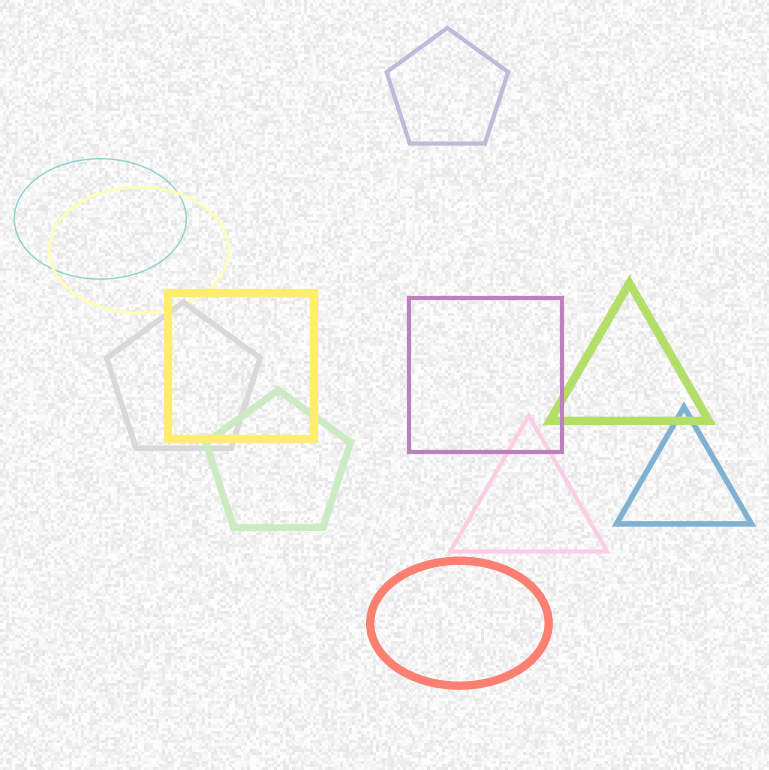[{"shape": "oval", "thickness": 0.5, "radius": 0.56, "center": [0.13, 0.716]}, {"shape": "oval", "thickness": 1, "radius": 0.58, "center": [0.181, 0.675]}, {"shape": "pentagon", "thickness": 1.5, "radius": 0.42, "center": [0.581, 0.881]}, {"shape": "oval", "thickness": 3, "radius": 0.58, "center": [0.597, 0.191]}, {"shape": "triangle", "thickness": 2, "radius": 0.51, "center": [0.888, 0.37]}, {"shape": "triangle", "thickness": 3, "radius": 0.6, "center": [0.817, 0.513]}, {"shape": "triangle", "thickness": 1.5, "radius": 0.59, "center": [0.687, 0.343]}, {"shape": "pentagon", "thickness": 2, "radius": 0.52, "center": [0.238, 0.503]}, {"shape": "square", "thickness": 1.5, "radius": 0.5, "center": [0.631, 0.513]}, {"shape": "pentagon", "thickness": 2.5, "radius": 0.49, "center": [0.361, 0.395]}, {"shape": "square", "thickness": 3, "radius": 0.47, "center": [0.312, 0.525]}]